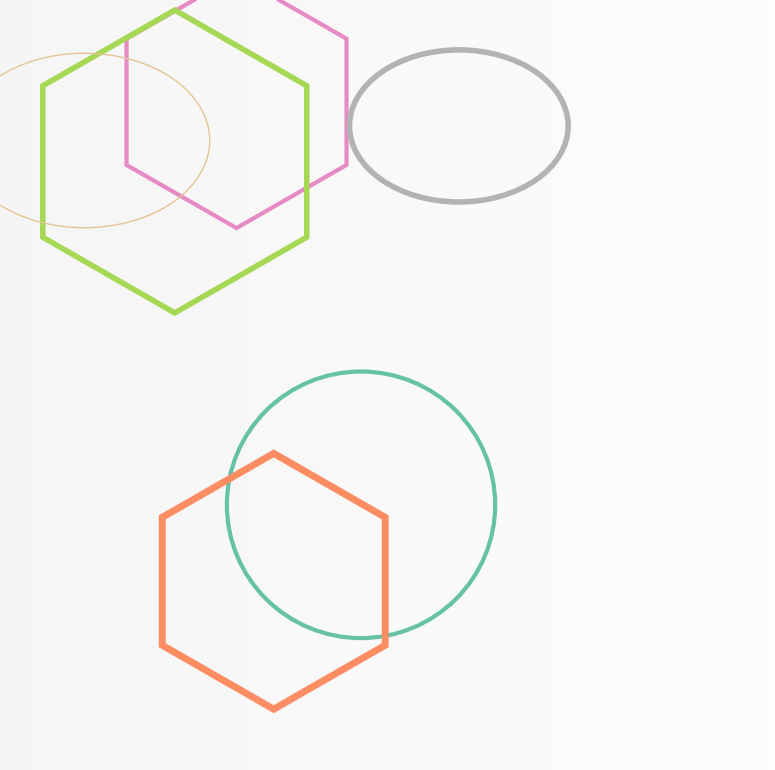[{"shape": "circle", "thickness": 1.5, "radius": 0.87, "center": [0.466, 0.344]}, {"shape": "hexagon", "thickness": 2.5, "radius": 0.83, "center": [0.353, 0.245]}, {"shape": "hexagon", "thickness": 1.5, "radius": 0.82, "center": [0.305, 0.868]}, {"shape": "hexagon", "thickness": 2, "radius": 0.98, "center": [0.226, 0.79]}, {"shape": "oval", "thickness": 0.5, "radius": 0.81, "center": [0.109, 0.818]}, {"shape": "oval", "thickness": 2, "radius": 0.71, "center": [0.592, 0.836]}]